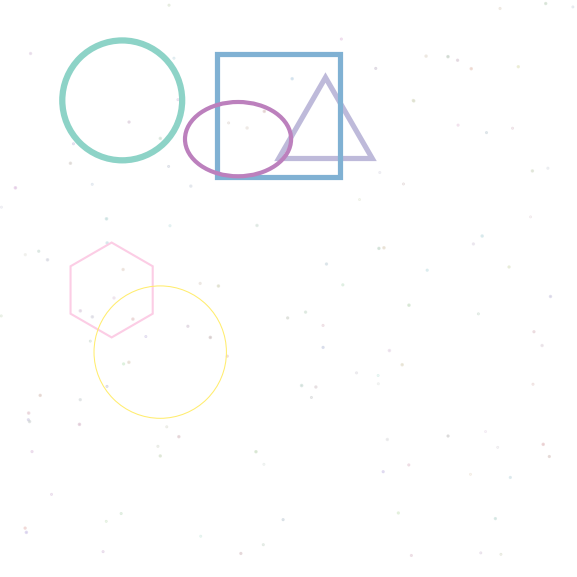[{"shape": "circle", "thickness": 3, "radius": 0.52, "center": [0.212, 0.825]}, {"shape": "triangle", "thickness": 2.5, "radius": 0.47, "center": [0.564, 0.771]}, {"shape": "square", "thickness": 2.5, "radius": 0.53, "center": [0.482, 0.799]}, {"shape": "hexagon", "thickness": 1, "radius": 0.41, "center": [0.193, 0.497]}, {"shape": "oval", "thickness": 2, "radius": 0.46, "center": [0.412, 0.758]}, {"shape": "circle", "thickness": 0.5, "radius": 0.57, "center": [0.277, 0.389]}]